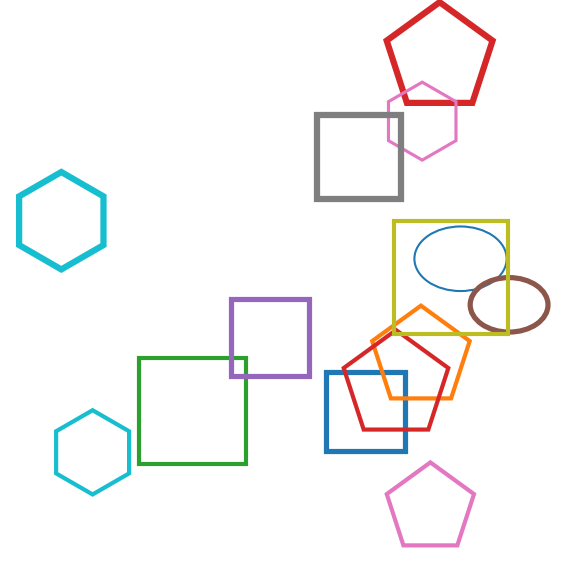[{"shape": "oval", "thickness": 1, "radius": 0.4, "center": [0.797, 0.551]}, {"shape": "square", "thickness": 2.5, "radius": 0.34, "center": [0.633, 0.286]}, {"shape": "pentagon", "thickness": 2, "radius": 0.44, "center": [0.729, 0.381]}, {"shape": "square", "thickness": 2, "radius": 0.46, "center": [0.334, 0.287]}, {"shape": "pentagon", "thickness": 3, "radius": 0.48, "center": [0.761, 0.899]}, {"shape": "pentagon", "thickness": 2, "radius": 0.48, "center": [0.686, 0.332]}, {"shape": "square", "thickness": 2.5, "radius": 0.34, "center": [0.467, 0.415]}, {"shape": "oval", "thickness": 2.5, "radius": 0.34, "center": [0.882, 0.471]}, {"shape": "hexagon", "thickness": 1.5, "radius": 0.34, "center": [0.731, 0.789]}, {"shape": "pentagon", "thickness": 2, "radius": 0.4, "center": [0.745, 0.119]}, {"shape": "square", "thickness": 3, "radius": 0.36, "center": [0.621, 0.728]}, {"shape": "square", "thickness": 2, "radius": 0.49, "center": [0.781, 0.519]}, {"shape": "hexagon", "thickness": 3, "radius": 0.42, "center": [0.106, 0.617]}, {"shape": "hexagon", "thickness": 2, "radius": 0.36, "center": [0.16, 0.216]}]